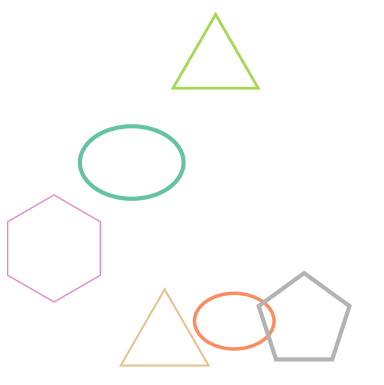[{"shape": "oval", "thickness": 3, "radius": 0.67, "center": [0.342, 0.578]}, {"shape": "oval", "thickness": 2.5, "radius": 0.52, "center": [0.608, 0.166]}, {"shape": "hexagon", "thickness": 1, "radius": 0.69, "center": [0.14, 0.355]}, {"shape": "triangle", "thickness": 2, "radius": 0.64, "center": [0.56, 0.835]}, {"shape": "triangle", "thickness": 1.5, "radius": 0.66, "center": [0.428, 0.116]}, {"shape": "pentagon", "thickness": 3, "radius": 0.62, "center": [0.79, 0.167]}]